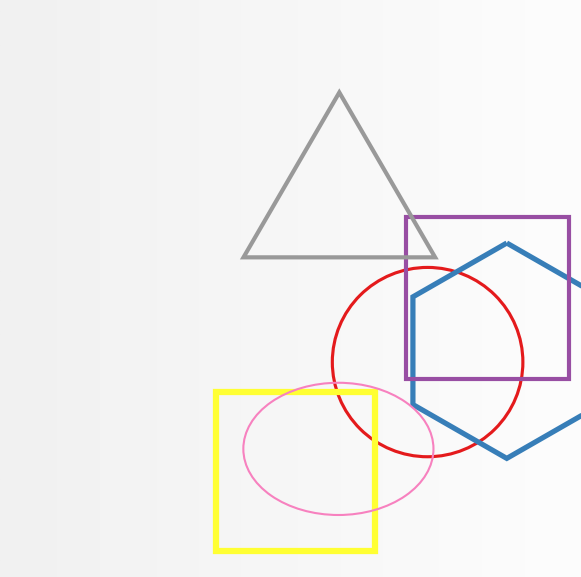[{"shape": "circle", "thickness": 1.5, "radius": 0.82, "center": [0.736, 0.372]}, {"shape": "hexagon", "thickness": 2.5, "radius": 0.93, "center": [0.872, 0.392]}, {"shape": "square", "thickness": 2, "radius": 0.7, "center": [0.839, 0.484]}, {"shape": "square", "thickness": 3, "radius": 0.69, "center": [0.508, 0.183]}, {"shape": "oval", "thickness": 1, "radius": 0.82, "center": [0.582, 0.222]}, {"shape": "triangle", "thickness": 2, "radius": 0.95, "center": [0.584, 0.649]}]